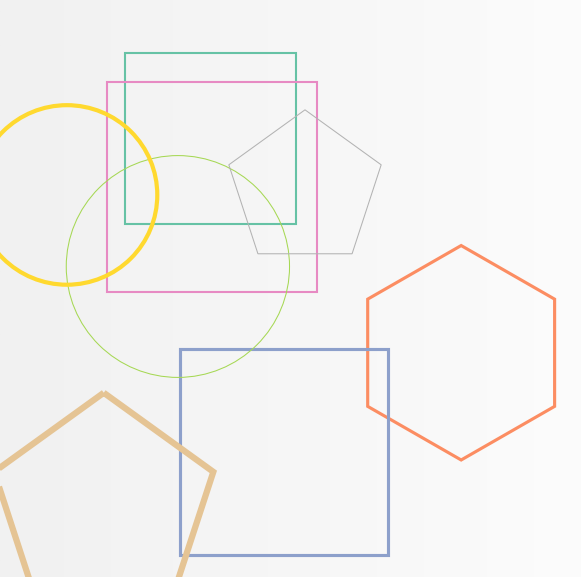[{"shape": "square", "thickness": 1, "radius": 0.74, "center": [0.362, 0.76]}, {"shape": "hexagon", "thickness": 1.5, "radius": 0.93, "center": [0.793, 0.388]}, {"shape": "square", "thickness": 1.5, "radius": 0.89, "center": [0.489, 0.217]}, {"shape": "square", "thickness": 1, "radius": 0.91, "center": [0.365, 0.675]}, {"shape": "circle", "thickness": 0.5, "radius": 0.96, "center": [0.306, 0.538]}, {"shape": "circle", "thickness": 2, "radius": 0.78, "center": [0.115, 0.662]}, {"shape": "pentagon", "thickness": 3, "radius": 0.99, "center": [0.178, 0.121]}, {"shape": "pentagon", "thickness": 0.5, "radius": 0.69, "center": [0.525, 0.671]}]